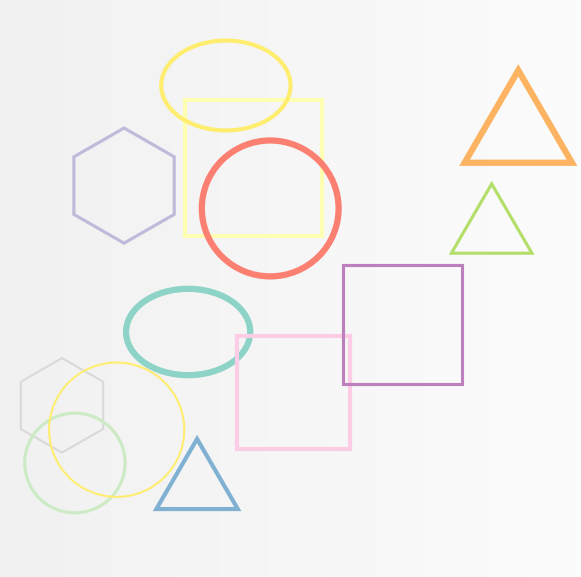[{"shape": "oval", "thickness": 3, "radius": 0.53, "center": [0.324, 0.424]}, {"shape": "square", "thickness": 2, "radius": 0.59, "center": [0.436, 0.709]}, {"shape": "hexagon", "thickness": 1.5, "radius": 0.5, "center": [0.213, 0.678]}, {"shape": "circle", "thickness": 3, "radius": 0.59, "center": [0.465, 0.638]}, {"shape": "triangle", "thickness": 2, "radius": 0.4, "center": [0.339, 0.158]}, {"shape": "triangle", "thickness": 3, "radius": 0.53, "center": [0.892, 0.771]}, {"shape": "triangle", "thickness": 1.5, "radius": 0.4, "center": [0.846, 0.601]}, {"shape": "square", "thickness": 2, "radius": 0.49, "center": [0.505, 0.32]}, {"shape": "hexagon", "thickness": 1, "radius": 0.41, "center": [0.107, 0.297]}, {"shape": "square", "thickness": 1.5, "radius": 0.51, "center": [0.693, 0.437]}, {"shape": "circle", "thickness": 1.5, "radius": 0.43, "center": [0.129, 0.197]}, {"shape": "circle", "thickness": 1, "radius": 0.58, "center": [0.201, 0.255]}, {"shape": "oval", "thickness": 2, "radius": 0.56, "center": [0.389, 0.851]}]